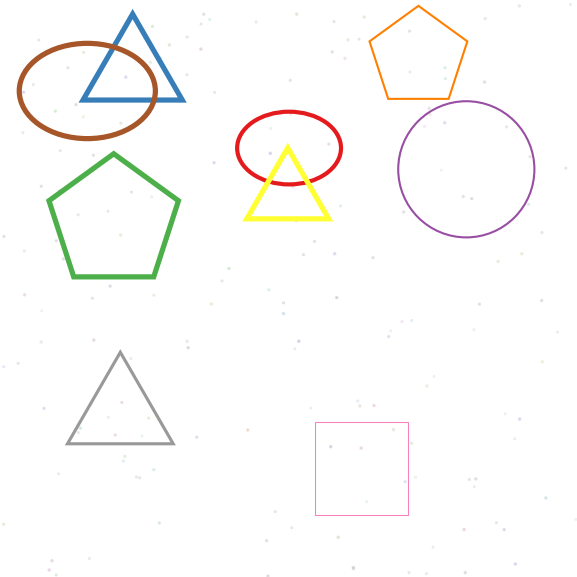[{"shape": "oval", "thickness": 2, "radius": 0.45, "center": [0.501, 0.743]}, {"shape": "triangle", "thickness": 2.5, "radius": 0.5, "center": [0.23, 0.876]}, {"shape": "pentagon", "thickness": 2.5, "radius": 0.59, "center": [0.197, 0.615]}, {"shape": "circle", "thickness": 1, "radius": 0.59, "center": [0.807, 0.706]}, {"shape": "pentagon", "thickness": 1, "radius": 0.45, "center": [0.725, 0.9]}, {"shape": "triangle", "thickness": 2.5, "radius": 0.41, "center": [0.498, 0.661]}, {"shape": "oval", "thickness": 2.5, "radius": 0.59, "center": [0.151, 0.842]}, {"shape": "square", "thickness": 0.5, "radius": 0.4, "center": [0.626, 0.188]}, {"shape": "triangle", "thickness": 1.5, "radius": 0.53, "center": [0.208, 0.284]}]